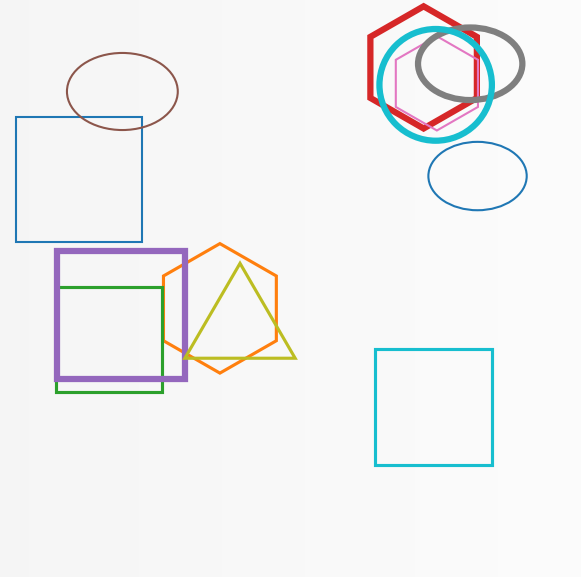[{"shape": "oval", "thickness": 1, "radius": 0.42, "center": [0.822, 0.694]}, {"shape": "square", "thickness": 1, "radius": 0.54, "center": [0.136, 0.688]}, {"shape": "hexagon", "thickness": 1.5, "radius": 0.56, "center": [0.378, 0.465]}, {"shape": "square", "thickness": 1.5, "radius": 0.46, "center": [0.187, 0.411]}, {"shape": "hexagon", "thickness": 3, "radius": 0.53, "center": [0.729, 0.882]}, {"shape": "square", "thickness": 3, "radius": 0.55, "center": [0.208, 0.453]}, {"shape": "oval", "thickness": 1, "radius": 0.48, "center": [0.211, 0.841]}, {"shape": "hexagon", "thickness": 1, "radius": 0.41, "center": [0.752, 0.855]}, {"shape": "oval", "thickness": 3, "radius": 0.45, "center": [0.809, 0.889]}, {"shape": "triangle", "thickness": 1.5, "radius": 0.55, "center": [0.413, 0.434]}, {"shape": "square", "thickness": 1.5, "radius": 0.5, "center": [0.746, 0.295]}, {"shape": "circle", "thickness": 3, "radius": 0.48, "center": [0.75, 0.852]}]